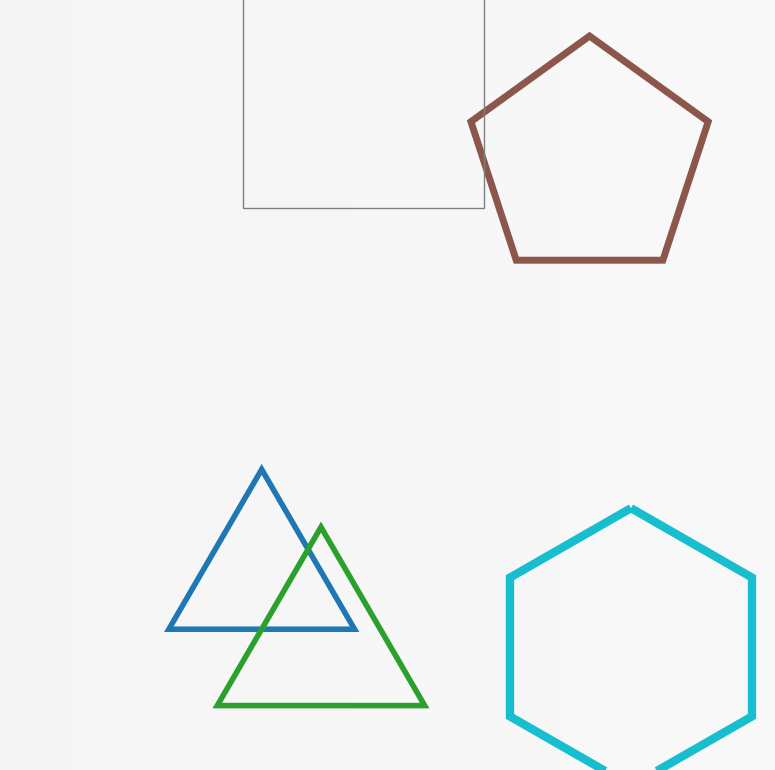[{"shape": "triangle", "thickness": 2, "radius": 0.69, "center": [0.338, 0.252]}, {"shape": "triangle", "thickness": 2, "radius": 0.77, "center": [0.414, 0.161]}, {"shape": "pentagon", "thickness": 2.5, "radius": 0.8, "center": [0.761, 0.792]}, {"shape": "square", "thickness": 0.5, "radius": 0.77, "center": [0.469, 0.885]}, {"shape": "hexagon", "thickness": 3, "radius": 0.9, "center": [0.814, 0.16]}]